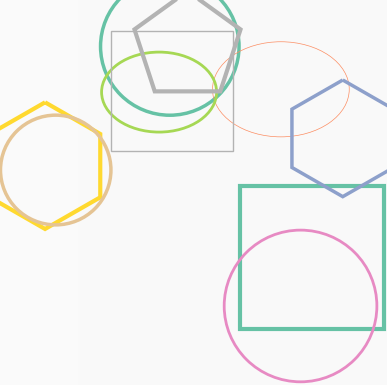[{"shape": "circle", "thickness": 2.5, "radius": 0.89, "center": [0.438, 0.879]}, {"shape": "square", "thickness": 3, "radius": 0.93, "center": [0.806, 0.331]}, {"shape": "oval", "thickness": 0.5, "radius": 0.88, "center": [0.725, 0.768]}, {"shape": "hexagon", "thickness": 2.5, "radius": 0.76, "center": [0.885, 0.641]}, {"shape": "circle", "thickness": 2, "radius": 0.99, "center": [0.776, 0.205]}, {"shape": "oval", "thickness": 2, "radius": 0.74, "center": [0.411, 0.761]}, {"shape": "hexagon", "thickness": 3, "radius": 0.82, "center": [0.116, 0.57]}, {"shape": "circle", "thickness": 2.5, "radius": 0.71, "center": [0.144, 0.558]}, {"shape": "pentagon", "thickness": 3, "radius": 0.72, "center": [0.484, 0.879]}, {"shape": "square", "thickness": 1, "radius": 0.78, "center": [0.443, 0.764]}]